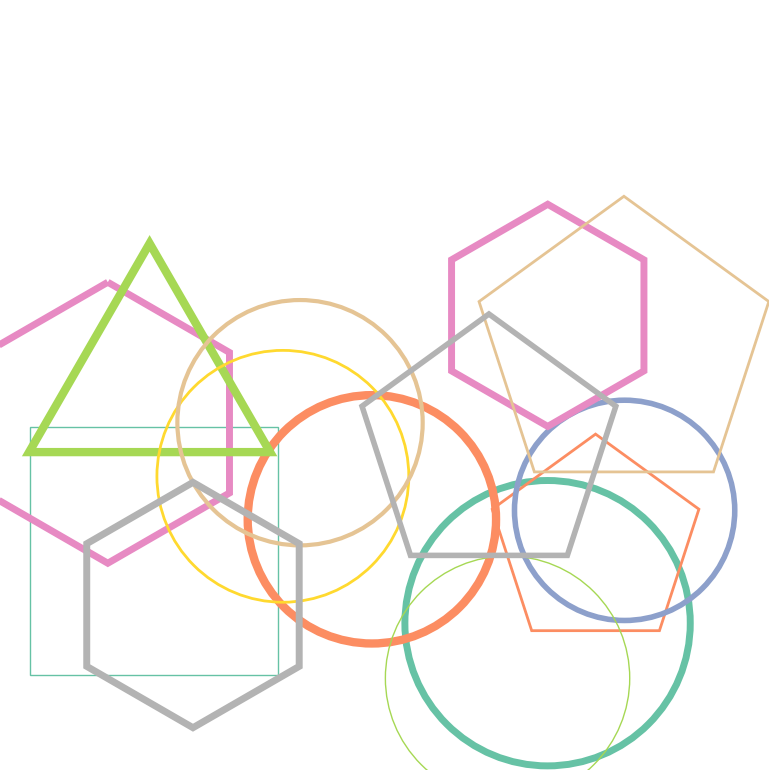[{"shape": "circle", "thickness": 2.5, "radius": 0.93, "center": [0.711, 0.191]}, {"shape": "square", "thickness": 0.5, "radius": 0.81, "center": [0.2, 0.284]}, {"shape": "pentagon", "thickness": 1, "radius": 0.71, "center": [0.773, 0.295]}, {"shape": "circle", "thickness": 3, "radius": 0.81, "center": [0.483, 0.326]}, {"shape": "circle", "thickness": 2, "radius": 0.72, "center": [0.811, 0.337]}, {"shape": "hexagon", "thickness": 2.5, "radius": 0.91, "center": [0.14, 0.451]}, {"shape": "hexagon", "thickness": 2.5, "radius": 0.72, "center": [0.711, 0.59]}, {"shape": "triangle", "thickness": 3, "radius": 0.9, "center": [0.194, 0.503]}, {"shape": "circle", "thickness": 0.5, "radius": 0.79, "center": [0.659, 0.119]}, {"shape": "circle", "thickness": 1, "radius": 0.82, "center": [0.367, 0.381]}, {"shape": "circle", "thickness": 1.5, "radius": 0.8, "center": [0.39, 0.451]}, {"shape": "pentagon", "thickness": 1, "radius": 0.99, "center": [0.81, 0.547]}, {"shape": "pentagon", "thickness": 2, "radius": 0.87, "center": [0.635, 0.419]}, {"shape": "hexagon", "thickness": 2.5, "radius": 0.8, "center": [0.251, 0.214]}]